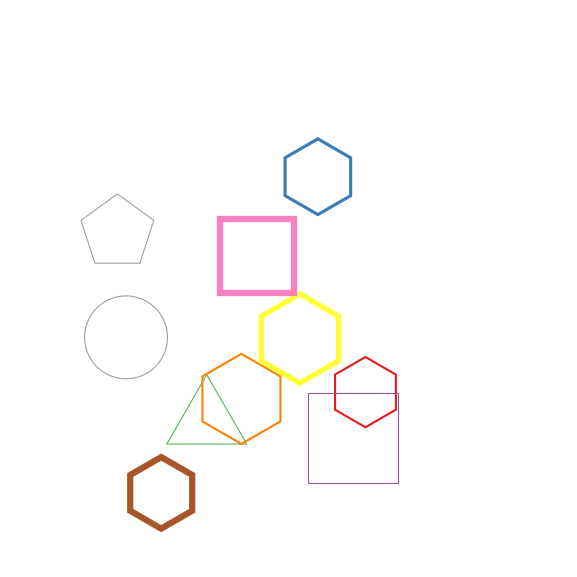[{"shape": "hexagon", "thickness": 1, "radius": 0.3, "center": [0.633, 0.32]}, {"shape": "hexagon", "thickness": 1.5, "radius": 0.33, "center": [0.55, 0.693]}, {"shape": "triangle", "thickness": 0.5, "radius": 0.4, "center": [0.358, 0.27]}, {"shape": "square", "thickness": 0.5, "radius": 0.39, "center": [0.611, 0.24]}, {"shape": "hexagon", "thickness": 1, "radius": 0.39, "center": [0.418, 0.308]}, {"shape": "hexagon", "thickness": 2.5, "radius": 0.39, "center": [0.519, 0.413]}, {"shape": "hexagon", "thickness": 3, "radius": 0.31, "center": [0.279, 0.146]}, {"shape": "square", "thickness": 3, "radius": 0.32, "center": [0.445, 0.556]}, {"shape": "circle", "thickness": 0.5, "radius": 0.36, "center": [0.218, 0.415]}, {"shape": "pentagon", "thickness": 0.5, "radius": 0.33, "center": [0.203, 0.597]}]